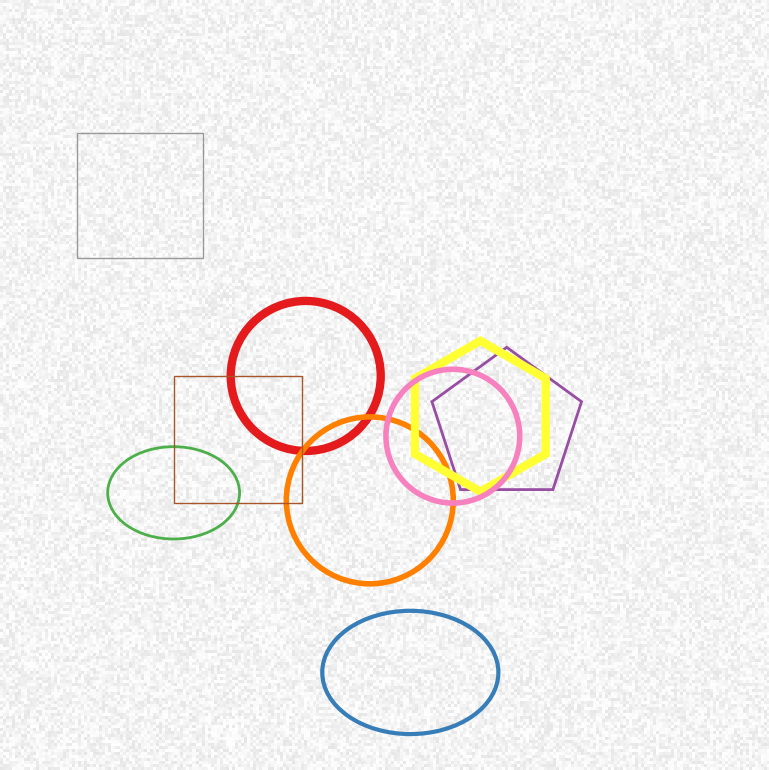[{"shape": "circle", "thickness": 3, "radius": 0.49, "center": [0.397, 0.512]}, {"shape": "oval", "thickness": 1.5, "radius": 0.57, "center": [0.533, 0.127]}, {"shape": "oval", "thickness": 1, "radius": 0.43, "center": [0.225, 0.36]}, {"shape": "pentagon", "thickness": 1, "radius": 0.51, "center": [0.658, 0.447]}, {"shape": "circle", "thickness": 2, "radius": 0.54, "center": [0.48, 0.35]}, {"shape": "hexagon", "thickness": 3, "radius": 0.49, "center": [0.624, 0.459]}, {"shape": "square", "thickness": 0.5, "radius": 0.41, "center": [0.309, 0.429]}, {"shape": "circle", "thickness": 2, "radius": 0.43, "center": [0.588, 0.434]}, {"shape": "square", "thickness": 0.5, "radius": 0.41, "center": [0.182, 0.746]}]